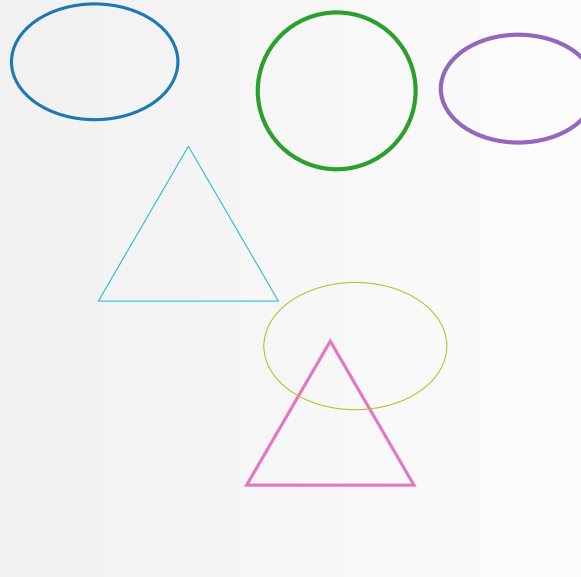[{"shape": "oval", "thickness": 1.5, "radius": 0.72, "center": [0.163, 0.892]}, {"shape": "circle", "thickness": 2, "radius": 0.68, "center": [0.579, 0.842]}, {"shape": "oval", "thickness": 2, "radius": 0.67, "center": [0.892, 0.846]}, {"shape": "triangle", "thickness": 1.5, "radius": 0.83, "center": [0.568, 0.242]}, {"shape": "oval", "thickness": 0.5, "radius": 0.79, "center": [0.611, 0.4]}, {"shape": "triangle", "thickness": 0.5, "radius": 0.89, "center": [0.324, 0.567]}]